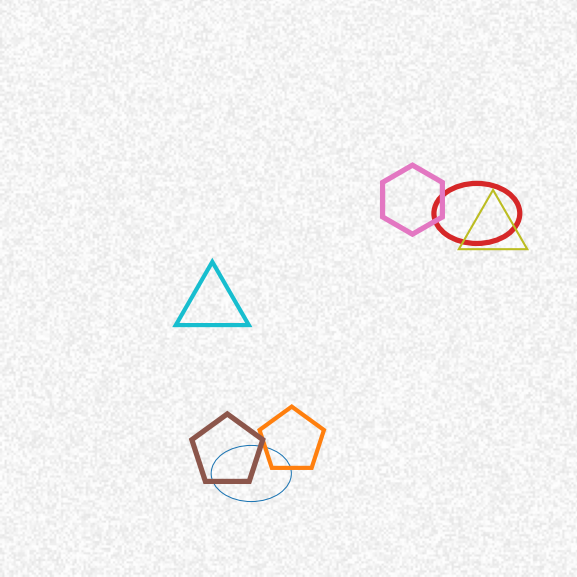[{"shape": "oval", "thickness": 0.5, "radius": 0.35, "center": [0.435, 0.179]}, {"shape": "pentagon", "thickness": 2, "radius": 0.29, "center": [0.505, 0.236]}, {"shape": "oval", "thickness": 2.5, "radius": 0.37, "center": [0.826, 0.63]}, {"shape": "pentagon", "thickness": 2.5, "radius": 0.32, "center": [0.394, 0.218]}, {"shape": "hexagon", "thickness": 2.5, "radius": 0.3, "center": [0.714, 0.653]}, {"shape": "triangle", "thickness": 1, "radius": 0.34, "center": [0.854, 0.602]}, {"shape": "triangle", "thickness": 2, "radius": 0.36, "center": [0.368, 0.473]}]